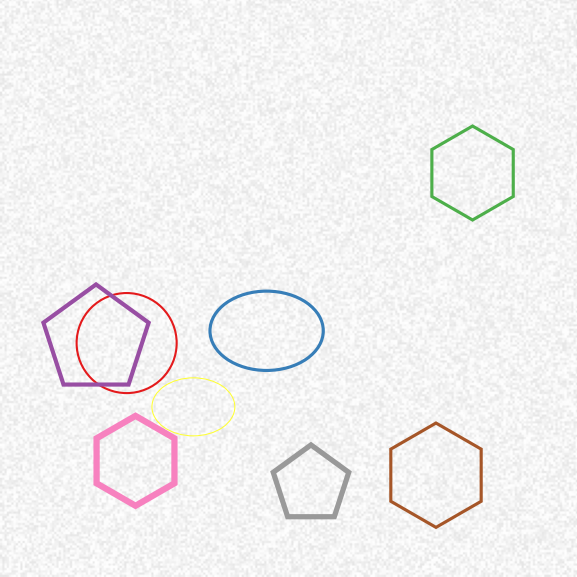[{"shape": "circle", "thickness": 1, "radius": 0.43, "center": [0.219, 0.405]}, {"shape": "oval", "thickness": 1.5, "radius": 0.49, "center": [0.462, 0.426]}, {"shape": "hexagon", "thickness": 1.5, "radius": 0.41, "center": [0.818, 0.7]}, {"shape": "pentagon", "thickness": 2, "radius": 0.48, "center": [0.166, 0.411]}, {"shape": "oval", "thickness": 0.5, "radius": 0.36, "center": [0.335, 0.295]}, {"shape": "hexagon", "thickness": 1.5, "radius": 0.45, "center": [0.755, 0.176]}, {"shape": "hexagon", "thickness": 3, "radius": 0.39, "center": [0.235, 0.201]}, {"shape": "pentagon", "thickness": 2.5, "radius": 0.34, "center": [0.539, 0.16]}]